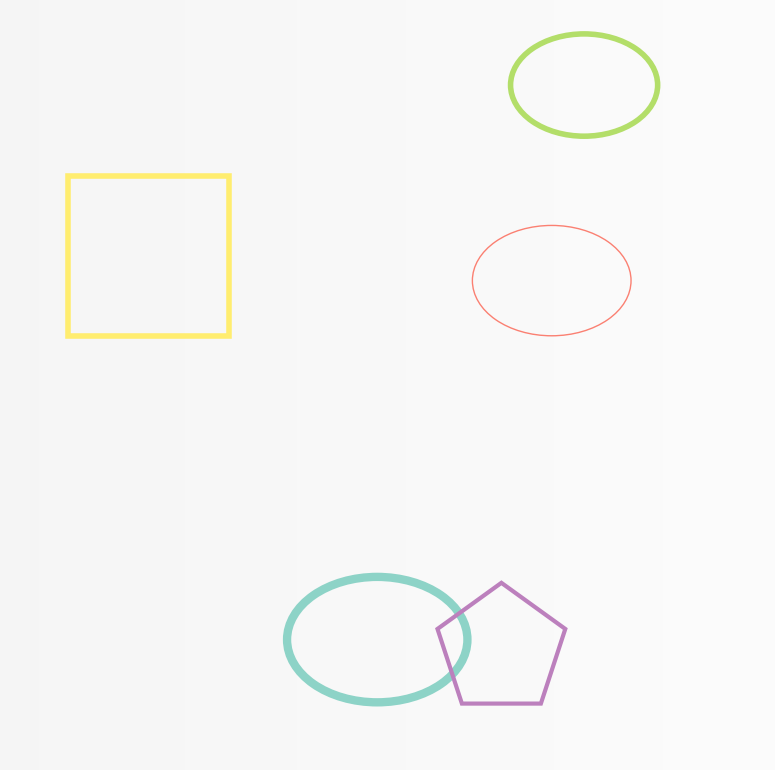[{"shape": "oval", "thickness": 3, "radius": 0.58, "center": [0.487, 0.169]}, {"shape": "oval", "thickness": 0.5, "radius": 0.51, "center": [0.712, 0.636]}, {"shape": "oval", "thickness": 2, "radius": 0.47, "center": [0.754, 0.89]}, {"shape": "pentagon", "thickness": 1.5, "radius": 0.43, "center": [0.647, 0.156]}, {"shape": "square", "thickness": 2, "radius": 0.52, "center": [0.191, 0.668]}]